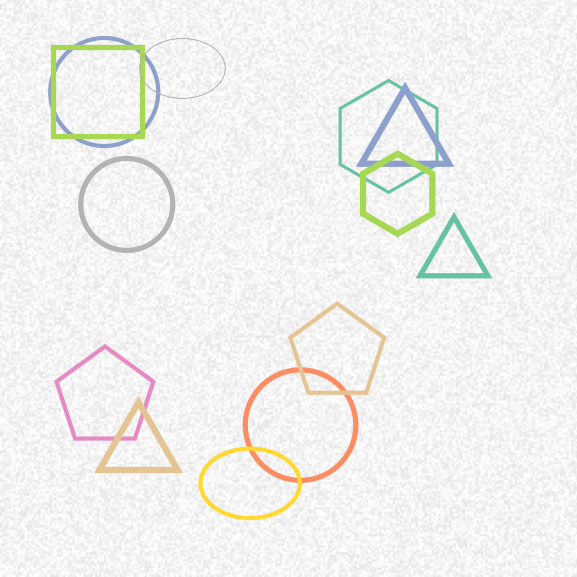[{"shape": "hexagon", "thickness": 1.5, "radius": 0.48, "center": [0.673, 0.763]}, {"shape": "triangle", "thickness": 2.5, "radius": 0.34, "center": [0.786, 0.556]}, {"shape": "circle", "thickness": 2.5, "radius": 0.48, "center": [0.52, 0.263]}, {"shape": "triangle", "thickness": 3, "radius": 0.44, "center": [0.701, 0.759]}, {"shape": "circle", "thickness": 2, "radius": 0.47, "center": [0.18, 0.84]}, {"shape": "pentagon", "thickness": 2, "radius": 0.44, "center": [0.182, 0.311]}, {"shape": "square", "thickness": 2.5, "radius": 0.39, "center": [0.169, 0.841]}, {"shape": "hexagon", "thickness": 3, "radius": 0.35, "center": [0.689, 0.664]}, {"shape": "oval", "thickness": 2, "radius": 0.43, "center": [0.433, 0.162]}, {"shape": "triangle", "thickness": 3, "radius": 0.39, "center": [0.24, 0.225]}, {"shape": "pentagon", "thickness": 2, "radius": 0.43, "center": [0.584, 0.388]}, {"shape": "oval", "thickness": 0.5, "radius": 0.37, "center": [0.316, 0.881]}, {"shape": "circle", "thickness": 2.5, "radius": 0.4, "center": [0.219, 0.645]}]